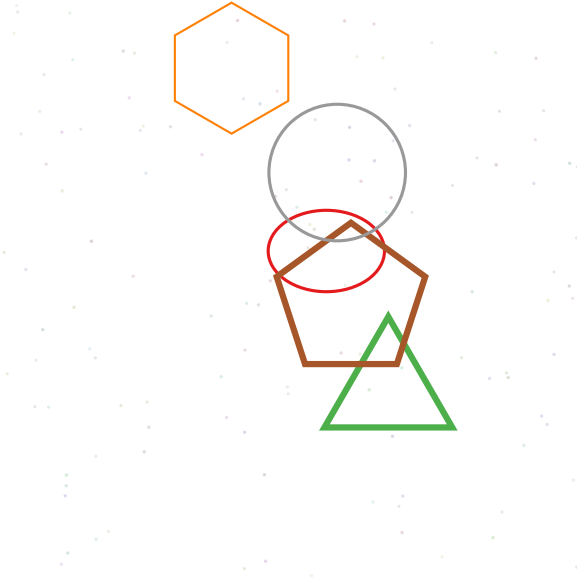[{"shape": "oval", "thickness": 1.5, "radius": 0.5, "center": [0.565, 0.564]}, {"shape": "triangle", "thickness": 3, "radius": 0.64, "center": [0.672, 0.323]}, {"shape": "hexagon", "thickness": 1, "radius": 0.57, "center": [0.401, 0.881]}, {"shape": "pentagon", "thickness": 3, "radius": 0.68, "center": [0.608, 0.478]}, {"shape": "circle", "thickness": 1.5, "radius": 0.59, "center": [0.584, 0.7]}]